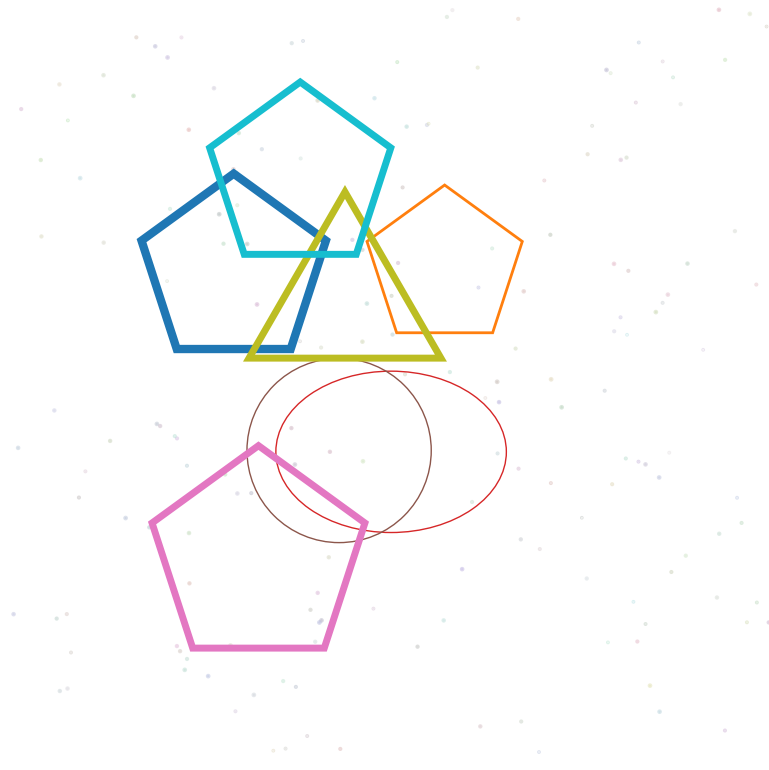[{"shape": "pentagon", "thickness": 3, "radius": 0.63, "center": [0.304, 0.649]}, {"shape": "pentagon", "thickness": 1, "radius": 0.53, "center": [0.577, 0.654]}, {"shape": "oval", "thickness": 0.5, "radius": 0.75, "center": [0.508, 0.413]}, {"shape": "circle", "thickness": 0.5, "radius": 0.6, "center": [0.44, 0.415]}, {"shape": "pentagon", "thickness": 2.5, "radius": 0.73, "center": [0.336, 0.276]}, {"shape": "triangle", "thickness": 2.5, "radius": 0.72, "center": [0.448, 0.607]}, {"shape": "pentagon", "thickness": 2.5, "radius": 0.62, "center": [0.39, 0.77]}]